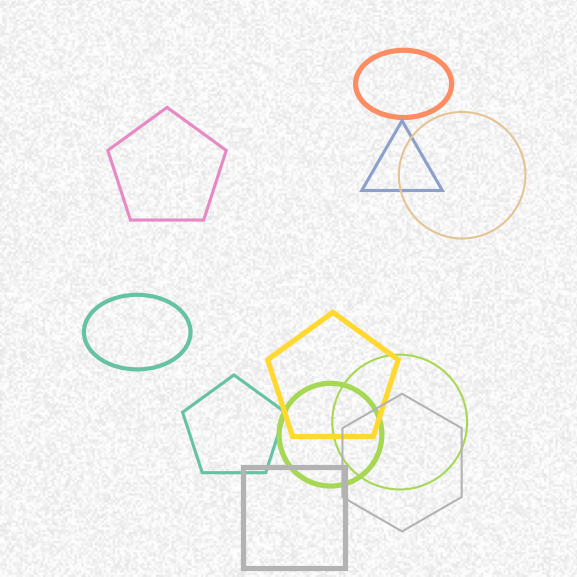[{"shape": "oval", "thickness": 2, "radius": 0.46, "center": [0.238, 0.424]}, {"shape": "pentagon", "thickness": 1.5, "radius": 0.47, "center": [0.405, 0.256]}, {"shape": "oval", "thickness": 2.5, "radius": 0.42, "center": [0.699, 0.854]}, {"shape": "triangle", "thickness": 1.5, "radius": 0.4, "center": [0.696, 0.71]}, {"shape": "pentagon", "thickness": 1.5, "radius": 0.54, "center": [0.289, 0.705]}, {"shape": "circle", "thickness": 1, "radius": 0.58, "center": [0.692, 0.268]}, {"shape": "circle", "thickness": 2.5, "radius": 0.44, "center": [0.572, 0.246]}, {"shape": "pentagon", "thickness": 2.5, "radius": 0.59, "center": [0.576, 0.339]}, {"shape": "circle", "thickness": 1, "radius": 0.55, "center": [0.8, 0.696]}, {"shape": "hexagon", "thickness": 1, "radius": 0.6, "center": [0.696, 0.198]}, {"shape": "square", "thickness": 2.5, "radius": 0.44, "center": [0.509, 0.103]}]